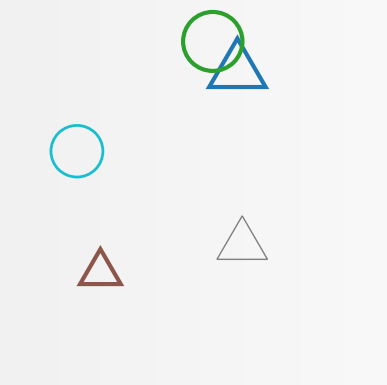[{"shape": "triangle", "thickness": 3, "radius": 0.42, "center": [0.613, 0.816]}, {"shape": "circle", "thickness": 3, "radius": 0.38, "center": [0.549, 0.892]}, {"shape": "triangle", "thickness": 3, "radius": 0.3, "center": [0.259, 0.292]}, {"shape": "triangle", "thickness": 1, "radius": 0.38, "center": [0.625, 0.364]}, {"shape": "circle", "thickness": 2, "radius": 0.34, "center": [0.199, 0.607]}]